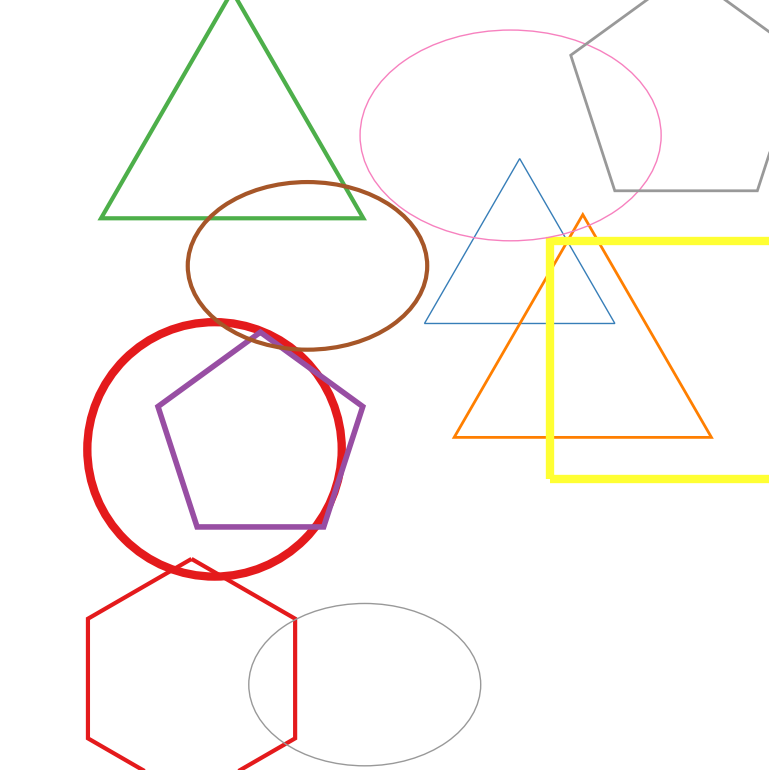[{"shape": "circle", "thickness": 3, "radius": 0.83, "center": [0.279, 0.416]}, {"shape": "hexagon", "thickness": 1.5, "radius": 0.78, "center": [0.249, 0.119]}, {"shape": "triangle", "thickness": 0.5, "radius": 0.71, "center": [0.675, 0.651]}, {"shape": "triangle", "thickness": 1.5, "radius": 0.98, "center": [0.302, 0.815]}, {"shape": "pentagon", "thickness": 2, "radius": 0.7, "center": [0.338, 0.429]}, {"shape": "triangle", "thickness": 1, "radius": 0.96, "center": [0.757, 0.528]}, {"shape": "square", "thickness": 3, "radius": 0.77, "center": [0.868, 0.533]}, {"shape": "oval", "thickness": 1.5, "radius": 0.78, "center": [0.399, 0.655]}, {"shape": "oval", "thickness": 0.5, "radius": 0.98, "center": [0.663, 0.824]}, {"shape": "oval", "thickness": 0.5, "radius": 0.75, "center": [0.474, 0.111]}, {"shape": "pentagon", "thickness": 1, "radius": 0.79, "center": [0.891, 0.88]}]